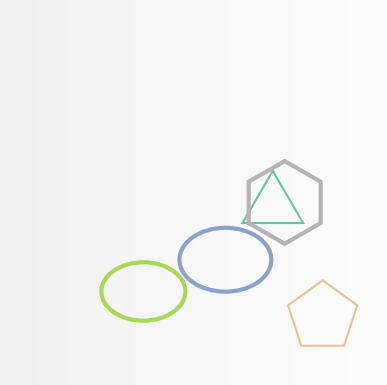[{"shape": "triangle", "thickness": 1.5, "radius": 0.45, "center": [0.704, 0.466]}, {"shape": "oval", "thickness": 3, "radius": 0.59, "center": [0.582, 0.325]}, {"shape": "oval", "thickness": 3, "radius": 0.54, "center": [0.37, 0.243]}, {"shape": "pentagon", "thickness": 1.5, "radius": 0.47, "center": [0.833, 0.178]}, {"shape": "hexagon", "thickness": 3, "radius": 0.54, "center": [0.735, 0.474]}]